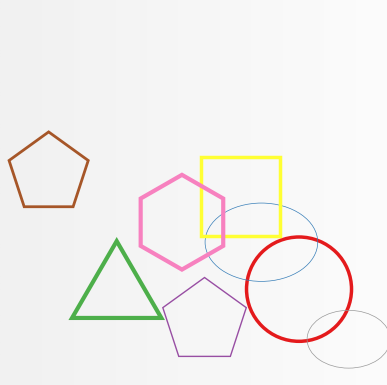[{"shape": "circle", "thickness": 2.5, "radius": 0.68, "center": [0.772, 0.249]}, {"shape": "oval", "thickness": 0.5, "radius": 0.73, "center": [0.675, 0.371]}, {"shape": "triangle", "thickness": 3, "radius": 0.67, "center": [0.301, 0.241]}, {"shape": "pentagon", "thickness": 1, "radius": 0.57, "center": [0.528, 0.166]}, {"shape": "square", "thickness": 2.5, "radius": 0.51, "center": [0.621, 0.491]}, {"shape": "pentagon", "thickness": 2, "radius": 0.54, "center": [0.126, 0.55]}, {"shape": "hexagon", "thickness": 3, "radius": 0.62, "center": [0.47, 0.423]}, {"shape": "oval", "thickness": 0.5, "radius": 0.54, "center": [0.9, 0.119]}]